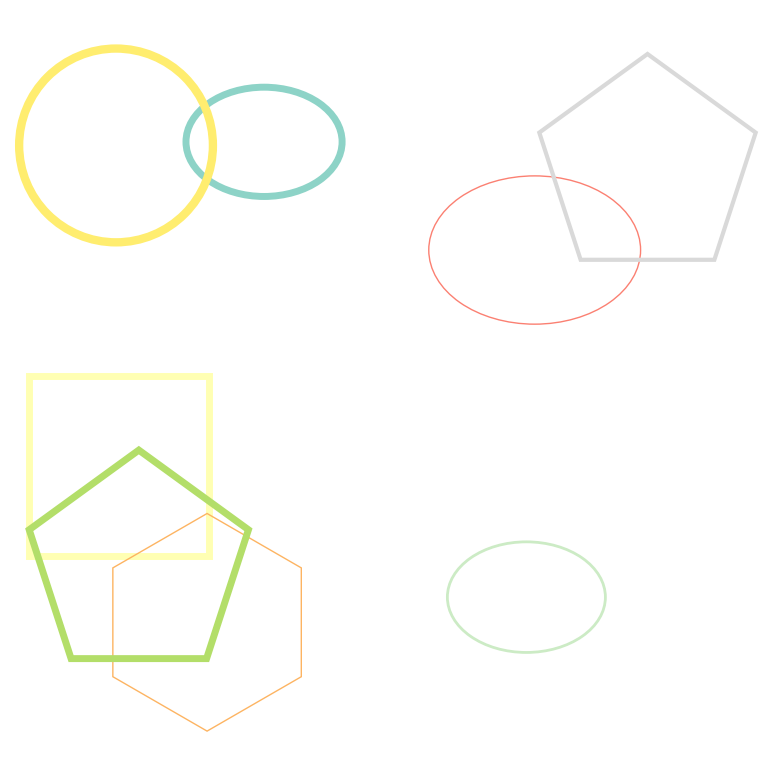[{"shape": "oval", "thickness": 2.5, "radius": 0.51, "center": [0.343, 0.816]}, {"shape": "square", "thickness": 2.5, "radius": 0.58, "center": [0.155, 0.394]}, {"shape": "oval", "thickness": 0.5, "radius": 0.69, "center": [0.694, 0.675]}, {"shape": "hexagon", "thickness": 0.5, "radius": 0.71, "center": [0.269, 0.192]}, {"shape": "pentagon", "thickness": 2.5, "radius": 0.75, "center": [0.18, 0.266]}, {"shape": "pentagon", "thickness": 1.5, "radius": 0.74, "center": [0.841, 0.782]}, {"shape": "oval", "thickness": 1, "radius": 0.51, "center": [0.684, 0.224]}, {"shape": "circle", "thickness": 3, "radius": 0.63, "center": [0.151, 0.811]}]